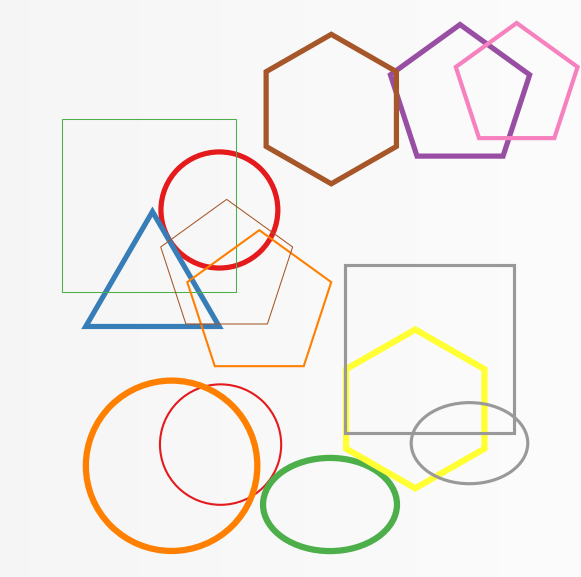[{"shape": "circle", "thickness": 2.5, "radius": 0.5, "center": [0.377, 0.636]}, {"shape": "circle", "thickness": 1, "radius": 0.52, "center": [0.379, 0.229]}, {"shape": "triangle", "thickness": 2.5, "radius": 0.66, "center": [0.262, 0.5]}, {"shape": "oval", "thickness": 3, "radius": 0.58, "center": [0.568, 0.126]}, {"shape": "square", "thickness": 0.5, "radius": 0.75, "center": [0.256, 0.643]}, {"shape": "pentagon", "thickness": 2.5, "radius": 0.63, "center": [0.791, 0.831]}, {"shape": "pentagon", "thickness": 1, "radius": 0.65, "center": [0.446, 0.47]}, {"shape": "circle", "thickness": 3, "radius": 0.74, "center": [0.295, 0.193]}, {"shape": "hexagon", "thickness": 3, "radius": 0.69, "center": [0.714, 0.291]}, {"shape": "hexagon", "thickness": 2.5, "radius": 0.65, "center": [0.57, 0.81]}, {"shape": "pentagon", "thickness": 0.5, "radius": 0.6, "center": [0.39, 0.535]}, {"shape": "pentagon", "thickness": 2, "radius": 0.55, "center": [0.889, 0.849]}, {"shape": "oval", "thickness": 1.5, "radius": 0.5, "center": [0.808, 0.232]}, {"shape": "square", "thickness": 1.5, "radius": 0.73, "center": [0.74, 0.395]}]